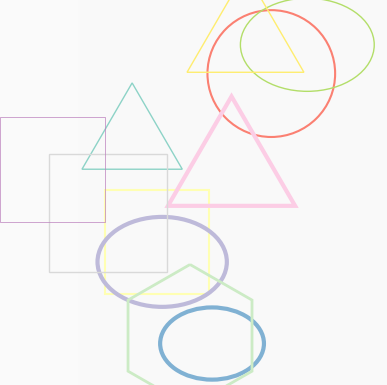[{"shape": "triangle", "thickness": 1, "radius": 0.75, "center": [0.341, 0.635]}, {"shape": "square", "thickness": 1.5, "radius": 0.68, "center": [0.405, 0.372]}, {"shape": "oval", "thickness": 3, "radius": 0.83, "center": [0.419, 0.32]}, {"shape": "circle", "thickness": 1.5, "radius": 0.82, "center": [0.7, 0.809]}, {"shape": "oval", "thickness": 3, "radius": 0.67, "center": [0.547, 0.108]}, {"shape": "oval", "thickness": 1, "radius": 0.86, "center": [0.793, 0.884]}, {"shape": "triangle", "thickness": 3, "radius": 0.95, "center": [0.597, 0.56]}, {"shape": "square", "thickness": 1, "radius": 0.76, "center": [0.279, 0.446]}, {"shape": "square", "thickness": 0.5, "radius": 0.68, "center": [0.136, 0.559]}, {"shape": "hexagon", "thickness": 2, "radius": 0.92, "center": [0.49, 0.128]}, {"shape": "triangle", "thickness": 1, "radius": 0.87, "center": [0.633, 0.899]}]